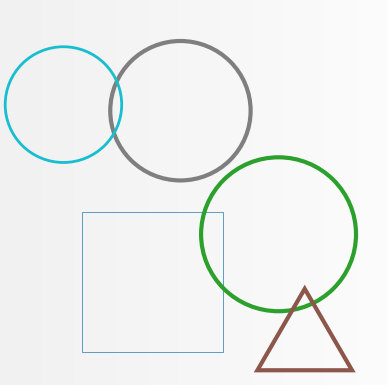[{"shape": "square", "thickness": 0.5, "radius": 0.91, "center": [0.394, 0.269]}, {"shape": "circle", "thickness": 3, "radius": 1.0, "center": [0.719, 0.392]}, {"shape": "triangle", "thickness": 3, "radius": 0.71, "center": [0.786, 0.109]}, {"shape": "circle", "thickness": 3, "radius": 0.91, "center": [0.466, 0.712]}, {"shape": "circle", "thickness": 2, "radius": 0.75, "center": [0.164, 0.728]}]